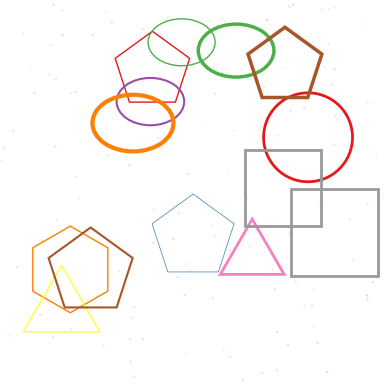[{"shape": "pentagon", "thickness": 1, "radius": 0.51, "center": [0.396, 0.817]}, {"shape": "circle", "thickness": 2, "radius": 0.58, "center": [0.8, 0.643]}, {"shape": "pentagon", "thickness": 0.5, "radius": 0.56, "center": [0.501, 0.384]}, {"shape": "oval", "thickness": 2.5, "radius": 0.49, "center": [0.613, 0.869]}, {"shape": "oval", "thickness": 1, "radius": 0.44, "center": [0.472, 0.89]}, {"shape": "oval", "thickness": 1.5, "radius": 0.44, "center": [0.391, 0.736]}, {"shape": "oval", "thickness": 3, "radius": 0.53, "center": [0.345, 0.68]}, {"shape": "hexagon", "thickness": 1, "radius": 0.56, "center": [0.183, 0.3]}, {"shape": "triangle", "thickness": 1, "radius": 0.57, "center": [0.16, 0.196]}, {"shape": "pentagon", "thickness": 1.5, "radius": 0.57, "center": [0.235, 0.294]}, {"shape": "pentagon", "thickness": 2.5, "radius": 0.5, "center": [0.74, 0.828]}, {"shape": "triangle", "thickness": 2, "radius": 0.48, "center": [0.655, 0.335]}, {"shape": "square", "thickness": 2, "radius": 0.57, "center": [0.87, 0.397]}, {"shape": "square", "thickness": 2, "radius": 0.49, "center": [0.735, 0.511]}]